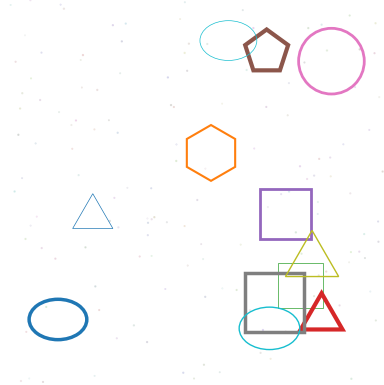[{"shape": "triangle", "thickness": 0.5, "radius": 0.3, "center": [0.241, 0.437]}, {"shape": "oval", "thickness": 2.5, "radius": 0.37, "center": [0.151, 0.17]}, {"shape": "hexagon", "thickness": 1.5, "radius": 0.36, "center": [0.548, 0.603]}, {"shape": "square", "thickness": 0.5, "radius": 0.29, "center": [0.781, 0.259]}, {"shape": "triangle", "thickness": 3, "radius": 0.31, "center": [0.835, 0.176]}, {"shape": "square", "thickness": 2, "radius": 0.33, "center": [0.742, 0.444]}, {"shape": "pentagon", "thickness": 3, "radius": 0.29, "center": [0.693, 0.865]}, {"shape": "circle", "thickness": 2, "radius": 0.43, "center": [0.861, 0.841]}, {"shape": "square", "thickness": 2.5, "radius": 0.38, "center": [0.712, 0.213]}, {"shape": "triangle", "thickness": 1, "radius": 0.4, "center": [0.811, 0.322]}, {"shape": "oval", "thickness": 0.5, "radius": 0.37, "center": [0.593, 0.895]}, {"shape": "oval", "thickness": 1, "radius": 0.39, "center": [0.7, 0.147]}]